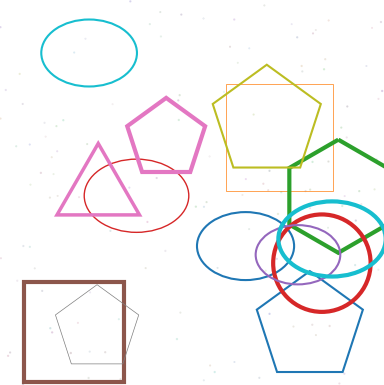[{"shape": "pentagon", "thickness": 1.5, "radius": 0.72, "center": [0.805, 0.151]}, {"shape": "oval", "thickness": 1.5, "radius": 0.63, "center": [0.638, 0.361]}, {"shape": "square", "thickness": 0.5, "radius": 0.7, "center": [0.725, 0.643]}, {"shape": "hexagon", "thickness": 3, "radius": 0.73, "center": [0.879, 0.49]}, {"shape": "circle", "thickness": 3, "radius": 0.63, "center": [0.836, 0.316]}, {"shape": "oval", "thickness": 1, "radius": 0.68, "center": [0.355, 0.492]}, {"shape": "oval", "thickness": 1.5, "radius": 0.55, "center": [0.774, 0.338]}, {"shape": "square", "thickness": 3, "radius": 0.65, "center": [0.192, 0.138]}, {"shape": "pentagon", "thickness": 3, "radius": 0.53, "center": [0.432, 0.639]}, {"shape": "triangle", "thickness": 2.5, "radius": 0.62, "center": [0.255, 0.504]}, {"shape": "pentagon", "thickness": 0.5, "radius": 0.57, "center": [0.252, 0.147]}, {"shape": "pentagon", "thickness": 1.5, "radius": 0.74, "center": [0.693, 0.684]}, {"shape": "oval", "thickness": 3, "radius": 0.7, "center": [0.862, 0.379]}, {"shape": "oval", "thickness": 1.5, "radius": 0.62, "center": [0.231, 0.862]}]